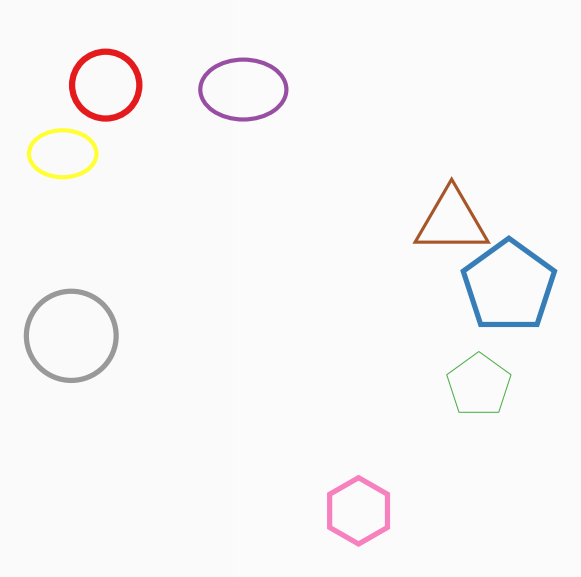[{"shape": "circle", "thickness": 3, "radius": 0.29, "center": [0.182, 0.852]}, {"shape": "pentagon", "thickness": 2.5, "radius": 0.41, "center": [0.875, 0.504]}, {"shape": "pentagon", "thickness": 0.5, "radius": 0.29, "center": [0.824, 0.332]}, {"shape": "oval", "thickness": 2, "radius": 0.37, "center": [0.419, 0.844]}, {"shape": "oval", "thickness": 2, "radius": 0.29, "center": [0.108, 0.733]}, {"shape": "triangle", "thickness": 1.5, "radius": 0.36, "center": [0.777, 0.616]}, {"shape": "hexagon", "thickness": 2.5, "radius": 0.29, "center": [0.617, 0.115]}, {"shape": "circle", "thickness": 2.5, "radius": 0.39, "center": [0.123, 0.418]}]